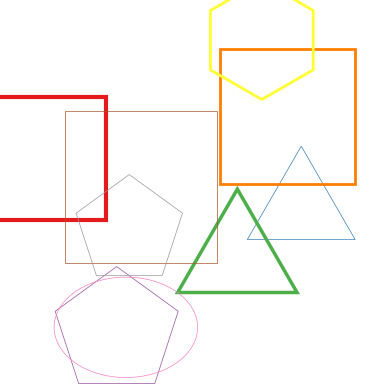[{"shape": "square", "thickness": 3, "radius": 0.8, "center": [0.115, 0.588]}, {"shape": "triangle", "thickness": 0.5, "radius": 0.81, "center": [0.782, 0.458]}, {"shape": "triangle", "thickness": 2.5, "radius": 0.9, "center": [0.617, 0.33]}, {"shape": "pentagon", "thickness": 0.5, "radius": 0.84, "center": [0.303, 0.14]}, {"shape": "square", "thickness": 2, "radius": 0.88, "center": [0.746, 0.697]}, {"shape": "hexagon", "thickness": 2, "radius": 0.77, "center": [0.68, 0.896]}, {"shape": "square", "thickness": 0.5, "radius": 0.99, "center": [0.366, 0.513]}, {"shape": "oval", "thickness": 0.5, "radius": 0.93, "center": [0.327, 0.15]}, {"shape": "pentagon", "thickness": 0.5, "radius": 0.73, "center": [0.336, 0.401]}]